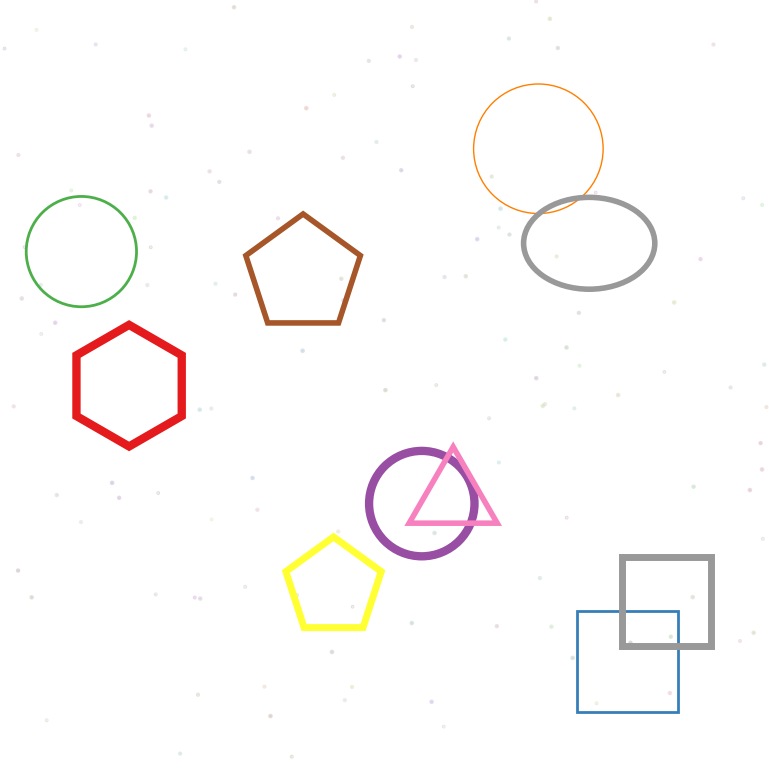[{"shape": "hexagon", "thickness": 3, "radius": 0.39, "center": [0.168, 0.499]}, {"shape": "square", "thickness": 1, "radius": 0.33, "center": [0.815, 0.141]}, {"shape": "circle", "thickness": 1, "radius": 0.36, "center": [0.106, 0.673]}, {"shape": "circle", "thickness": 3, "radius": 0.34, "center": [0.548, 0.346]}, {"shape": "circle", "thickness": 0.5, "radius": 0.42, "center": [0.699, 0.807]}, {"shape": "pentagon", "thickness": 2.5, "radius": 0.33, "center": [0.433, 0.238]}, {"shape": "pentagon", "thickness": 2, "radius": 0.39, "center": [0.394, 0.644]}, {"shape": "triangle", "thickness": 2, "radius": 0.33, "center": [0.589, 0.354]}, {"shape": "square", "thickness": 2.5, "radius": 0.29, "center": [0.866, 0.219]}, {"shape": "oval", "thickness": 2, "radius": 0.43, "center": [0.765, 0.684]}]